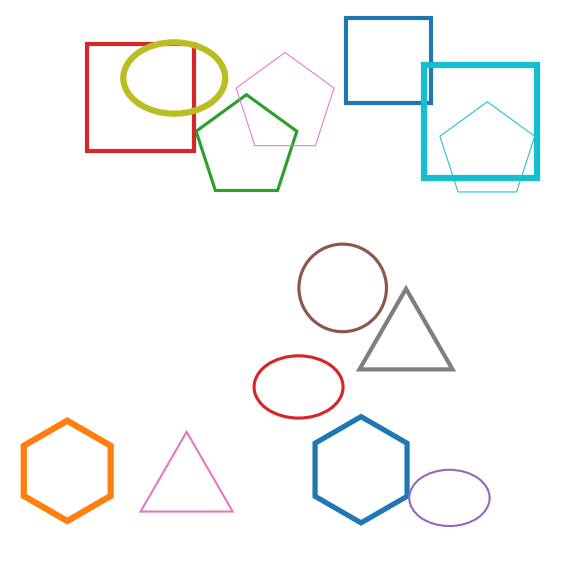[{"shape": "hexagon", "thickness": 2.5, "radius": 0.46, "center": [0.625, 0.186]}, {"shape": "square", "thickness": 2, "radius": 0.37, "center": [0.672, 0.894]}, {"shape": "hexagon", "thickness": 3, "radius": 0.43, "center": [0.116, 0.184]}, {"shape": "pentagon", "thickness": 1.5, "radius": 0.46, "center": [0.427, 0.743]}, {"shape": "square", "thickness": 2, "radius": 0.46, "center": [0.244, 0.831]}, {"shape": "oval", "thickness": 1.5, "radius": 0.39, "center": [0.517, 0.329]}, {"shape": "oval", "thickness": 1, "radius": 0.35, "center": [0.778, 0.137]}, {"shape": "circle", "thickness": 1.5, "radius": 0.38, "center": [0.593, 0.501]}, {"shape": "pentagon", "thickness": 0.5, "radius": 0.45, "center": [0.494, 0.819]}, {"shape": "triangle", "thickness": 1, "radius": 0.46, "center": [0.323, 0.159]}, {"shape": "triangle", "thickness": 2, "radius": 0.47, "center": [0.703, 0.406]}, {"shape": "oval", "thickness": 3, "radius": 0.44, "center": [0.302, 0.864]}, {"shape": "square", "thickness": 3, "radius": 0.49, "center": [0.832, 0.788]}, {"shape": "pentagon", "thickness": 0.5, "radius": 0.43, "center": [0.844, 0.737]}]